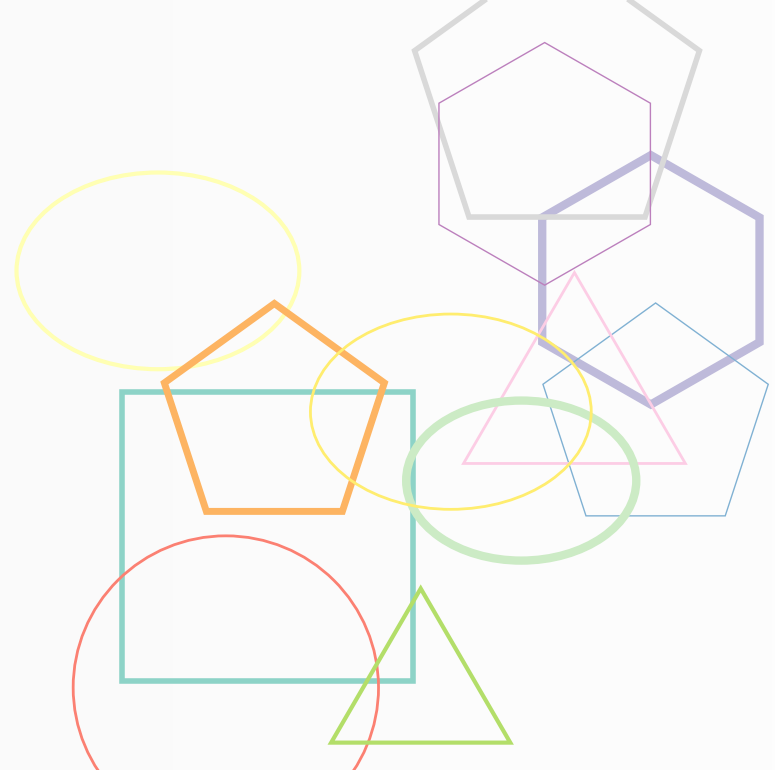[{"shape": "square", "thickness": 2, "radius": 0.94, "center": [0.345, 0.303]}, {"shape": "oval", "thickness": 1.5, "radius": 0.91, "center": [0.204, 0.648]}, {"shape": "hexagon", "thickness": 3, "radius": 0.81, "center": [0.84, 0.637]}, {"shape": "circle", "thickness": 1, "radius": 0.98, "center": [0.291, 0.107]}, {"shape": "pentagon", "thickness": 0.5, "radius": 0.76, "center": [0.846, 0.454]}, {"shape": "pentagon", "thickness": 2.5, "radius": 0.75, "center": [0.354, 0.457]}, {"shape": "triangle", "thickness": 1.5, "radius": 0.67, "center": [0.543, 0.102]}, {"shape": "triangle", "thickness": 1, "radius": 0.83, "center": [0.741, 0.481]}, {"shape": "pentagon", "thickness": 2, "radius": 0.97, "center": [0.719, 0.874]}, {"shape": "hexagon", "thickness": 0.5, "radius": 0.79, "center": [0.703, 0.787]}, {"shape": "oval", "thickness": 3, "radius": 0.74, "center": [0.673, 0.376]}, {"shape": "oval", "thickness": 1, "radius": 0.91, "center": [0.582, 0.465]}]